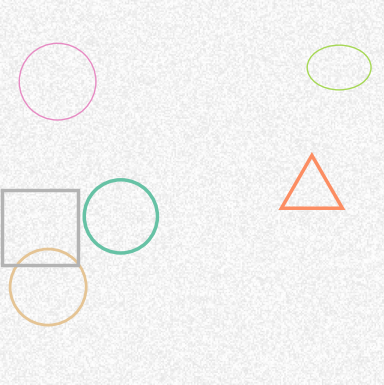[{"shape": "circle", "thickness": 2.5, "radius": 0.48, "center": [0.314, 0.438]}, {"shape": "triangle", "thickness": 2.5, "radius": 0.46, "center": [0.81, 0.505]}, {"shape": "circle", "thickness": 1, "radius": 0.5, "center": [0.15, 0.788]}, {"shape": "oval", "thickness": 1, "radius": 0.41, "center": [0.881, 0.825]}, {"shape": "circle", "thickness": 2, "radius": 0.49, "center": [0.125, 0.254]}, {"shape": "square", "thickness": 2.5, "radius": 0.49, "center": [0.103, 0.409]}]